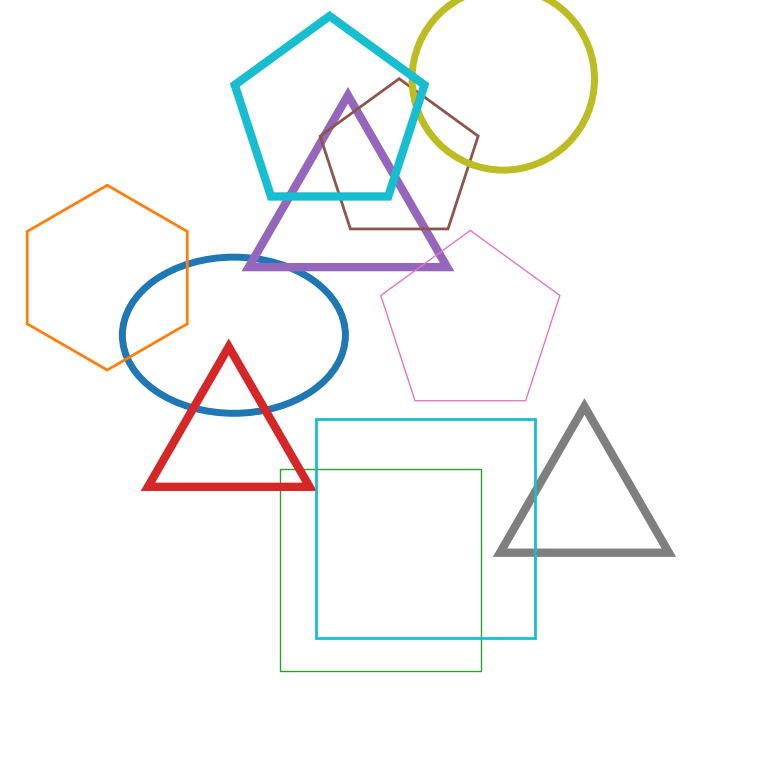[{"shape": "oval", "thickness": 2.5, "radius": 0.72, "center": [0.304, 0.565]}, {"shape": "hexagon", "thickness": 1, "radius": 0.6, "center": [0.139, 0.639]}, {"shape": "square", "thickness": 0.5, "radius": 0.65, "center": [0.494, 0.26]}, {"shape": "triangle", "thickness": 3, "radius": 0.61, "center": [0.297, 0.428]}, {"shape": "triangle", "thickness": 3, "radius": 0.74, "center": [0.452, 0.727]}, {"shape": "pentagon", "thickness": 1, "radius": 0.54, "center": [0.518, 0.79]}, {"shape": "pentagon", "thickness": 0.5, "radius": 0.61, "center": [0.611, 0.578]}, {"shape": "triangle", "thickness": 3, "radius": 0.63, "center": [0.759, 0.346]}, {"shape": "circle", "thickness": 2.5, "radius": 0.59, "center": [0.654, 0.898]}, {"shape": "square", "thickness": 1, "radius": 0.71, "center": [0.552, 0.314]}, {"shape": "pentagon", "thickness": 3, "radius": 0.65, "center": [0.428, 0.85]}]